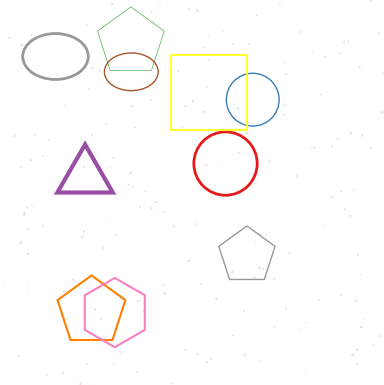[{"shape": "circle", "thickness": 2, "radius": 0.41, "center": [0.586, 0.575]}, {"shape": "circle", "thickness": 1, "radius": 0.34, "center": [0.656, 0.741]}, {"shape": "pentagon", "thickness": 0.5, "radius": 0.46, "center": [0.34, 0.891]}, {"shape": "triangle", "thickness": 3, "radius": 0.42, "center": [0.221, 0.541]}, {"shape": "pentagon", "thickness": 1.5, "radius": 0.46, "center": [0.238, 0.192]}, {"shape": "square", "thickness": 1.5, "radius": 0.49, "center": [0.543, 0.761]}, {"shape": "oval", "thickness": 1, "radius": 0.35, "center": [0.341, 0.813]}, {"shape": "hexagon", "thickness": 1.5, "radius": 0.45, "center": [0.298, 0.188]}, {"shape": "pentagon", "thickness": 1, "radius": 0.38, "center": [0.641, 0.336]}, {"shape": "oval", "thickness": 2, "radius": 0.43, "center": [0.144, 0.853]}]